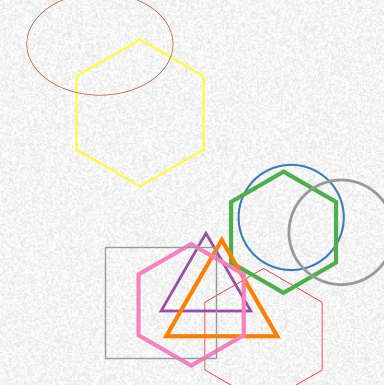[{"shape": "hexagon", "thickness": 0.5, "radius": 0.88, "center": [0.684, 0.127]}, {"shape": "circle", "thickness": 1.5, "radius": 0.68, "center": [0.756, 0.435]}, {"shape": "hexagon", "thickness": 3, "radius": 0.79, "center": [0.737, 0.397]}, {"shape": "triangle", "thickness": 2, "radius": 0.67, "center": [0.535, 0.26]}, {"shape": "triangle", "thickness": 3, "radius": 0.83, "center": [0.576, 0.21]}, {"shape": "hexagon", "thickness": 1.5, "radius": 0.95, "center": [0.364, 0.707]}, {"shape": "oval", "thickness": 0.5, "radius": 0.95, "center": [0.26, 0.886]}, {"shape": "hexagon", "thickness": 3, "radius": 0.79, "center": [0.496, 0.208]}, {"shape": "circle", "thickness": 2, "radius": 0.68, "center": [0.886, 0.397]}, {"shape": "square", "thickness": 1, "radius": 0.72, "center": [0.417, 0.215]}]